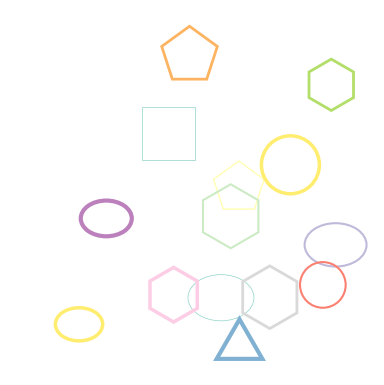[{"shape": "square", "thickness": 0.5, "radius": 0.34, "center": [0.439, 0.654]}, {"shape": "oval", "thickness": 0.5, "radius": 0.43, "center": [0.574, 0.227]}, {"shape": "pentagon", "thickness": 1, "radius": 0.34, "center": [0.62, 0.513]}, {"shape": "oval", "thickness": 1.5, "radius": 0.4, "center": [0.872, 0.364]}, {"shape": "circle", "thickness": 1.5, "radius": 0.3, "center": [0.839, 0.26]}, {"shape": "triangle", "thickness": 3, "radius": 0.34, "center": [0.622, 0.102]}, {"shape": "pentagon", "thickness": 2, "radius": 0.38, "center": [0.492, 0.856]}, {"shape": "hexagon", "thickness": 2, "radius": 0.33, "center": [0.86, 0.78]}, {"shape": "hexagon", "thickness": 2.5, "radius": 0.35, "center": [0.451, 0.235]}, {"shape": "hexagon", "thickness": 2, "radius": 0.41, "center": [0.701, 0.228]}, {"shape": "oval", "thickness": 3, "radius": 0.33, "center": [0.276, 0.433]}, {"shape": "hexagon", "thickness": 1.5, "radius": 0.42, "center": [0.599, 0.438]}, {"shape": "circle", "thickness": 2.5, "radius": 0.38, "center": [0.754, 0.572]}, {"shape": "oval", "thickness": 2.5, "radius": 0.31, "center": [0.205, 0.158]}]